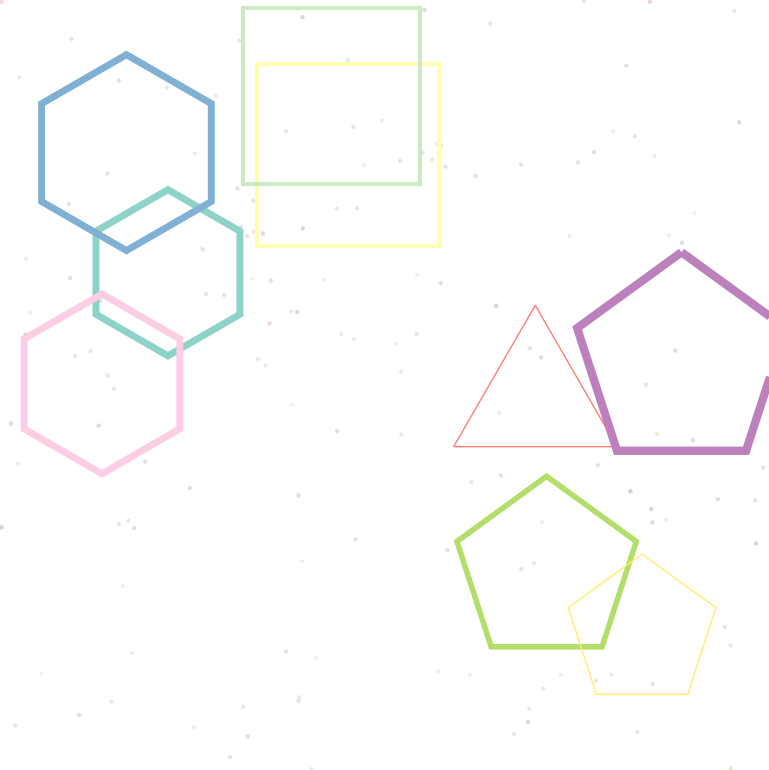[{"shape": "hexagon", "thickness": 2.5, "radius": 0.54, "center": [0.218, 0.646]}, {"shape": "square", "thickness": 1.5, "radius": 0.59, "center": [0.452, 0.799]}, {"shape": "triangle", "thickness": 0.5, "radius": 0.61, "center": [0.695, 0.481]}, {"shape": "hexagon", "thickness": 2.5, "radius": 0.64, "center": [0.164, 0.802]}, {"shape": "pentagon", "thickness": 2, "radius": 0.61, "center": [0.71, 0.259]}, {"shape": "hexagon", "thickness": 2.5, "radius": 0.58, "center": [0.132, 0.501]}, {"shape": "pentagon", "thickness": 3, "radius": 0.71, "center": [0.885, 0.53]}, {"shape": "square", "thickness": 1.5, "radius": 0.57, "center": [0.43, 0.875]}, {"shape": "pentagon", "thickness": 0.5, "radius": 0.5, "center": [0.834, 0.18]}]